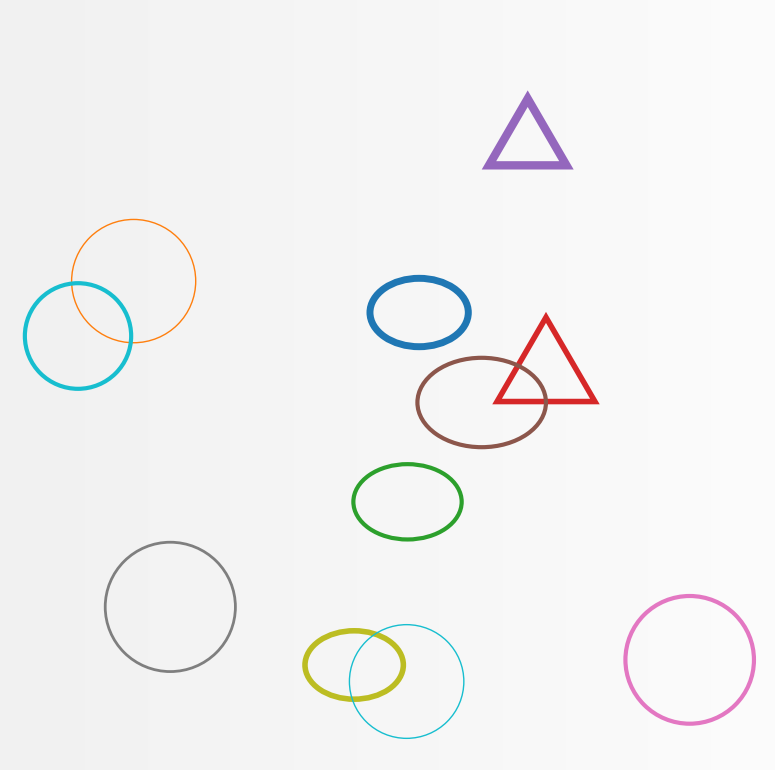[{"shape": "oval", "thickness": 2.5, "radius": 0.32, "center": [0.541, 0.594]}, {"shape": "circle", "thickness": 0.5, "radius": 0.4, "center": [0.172, 0.635]}, {"shape": "oval", "thickness": 1.5, "radius": 0.35, "center": [0.526, 0.348]}, {"shape": "triangle", "thickness": 2, "radius": 0.36, "center": [0.705, 0.515]}, {"shape": "triangle", "thickness": 3, "radius": 0.29, "center": [0.681, 0.814]}, {"shape": "oval", "thickness": 1.5, "radius": 0.41, "center": [0.622, 0.477]}, {"shape": "circle", "thickness": 1.5, "radius": 0.41, "center": [0.89, 0.143]}, {"shape": "circle", "thickness": 1, "radius": 0.42, "center": [0.22, 0.212]}, {"shape": "oval", "thickness": 2, "radius": 0.32, "center": [0.457, 0.136]}, {"shape": "circle", "thickness": 1.5, "radius": 0.34, "center": [0.101, 0.564]}, {"shape": "circle", "thickness": 0.5, "radius": 0.37, "center": [0.525, 0.115]}]